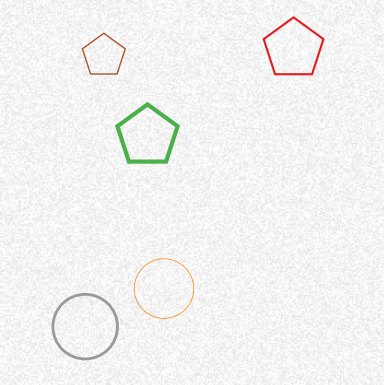[{"shape": "pentagon", "thickness": 1.5, "radius": 0.41, "center": [0.763, 0.873]}, {"shape": "pentagon", "thickness": 3, "radius": 0.41, "center": [0.383, 0.647]}, {"shape": "circle", "thickness": 0.5, "radius": 0.39, "center": [0.426, 0.25]}, {"shape": "pentagon", "thickness": 1, "radius": 0.29, "center": [0.27, 0.855]}, {"shape": "circle", "thickness": 2, "radius": 0.42, "center": [0.221, 0.152]}]